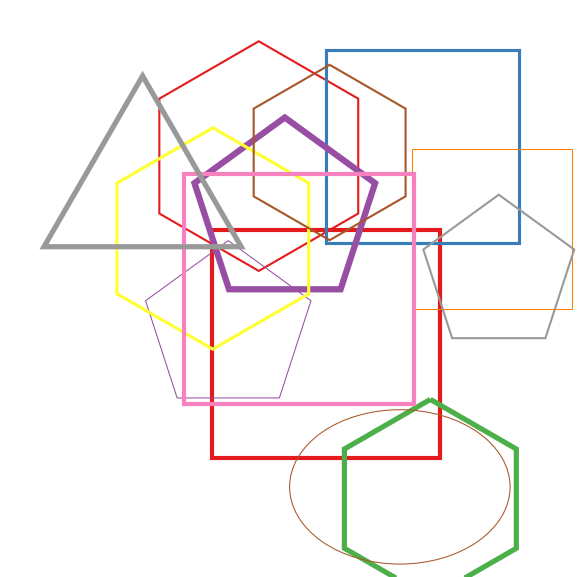[{"shape": "hexagon", "thickness": 1, "radius": 0.99, "center": [0.448, 0.729]}, {"shape": "square", "thickness": 2, "radius": 0.99, "center": [0.564, 0.403]}, {"shape": "square", "thickness": 1.5, "radius": 0.84, "center": [0.732, 0.746]}, {"shape": "hexagon", "thickness": 2.5, "radius": 0.86, "center": [0.745, 0.136]}, {"shape": "pentagon", "thickness": 3, "radius": 0.82, "center": [0.493, 0.631]}, {"shape": "pentagon", "thickness": 0.5, "radius": 0.75, "center": [0.395, 0.432]}, {"shape": "square", "thickness": 0.5, "radius": 0.7, "center": [0.852, 0.602]}, {"shape": "hexagon", "thickness": 1.5, "radius": 0.96, "center": [0.369, 0.586]}, {"shape": "hexagon", "thickness": 1, "radius": 0.76, "center": [0.571, 0.735]}, {"shape": "oval", "thickness": 0.5, "radius": 0.95, "center": [0.692, 0.156]}, {"shape": "square", "thickness": 2, "radius": 1.0, "center": [0.518, 0.498]}, {"shape": "triangle", "thickness": 2.5, "radius": 0.99, "center": [0.247, 0.67]}, {"shape": "pentagon", "thickness": 1, "radius": 0.69, "center": [0.864, 0.525]}]